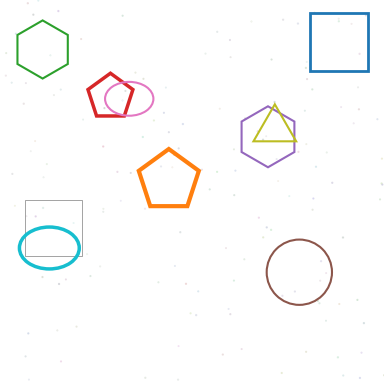[{"shape": "square", "thickness": 2, "radius": 0.38, "center": [0.88, 0.89]}, {"shape": "pentagon", "thickness": 3, "radius": 0.41, "center": [0.438, 0.531]}, {"shape": "hexagon", "thickness": 1.5, "radius": 0.38, "center": [0.111, 0.871]}, {"shape": "pentagon", "thickness": 2.5, "radius": 0.31, "center": [0.287, 0.748]}, {"shape": "hexagon", "thickness": 1.5, "radius": 0.4, "center": [0.696, 0.645]}, {"shape": "circle", "thickness": 1.5, "radius": 0.42, "center": [0.777, 0.293]}, {"shape": "oval", "thickness": 1.5, "radius": 0.31, "center": [0.336, 0.743]}, {"shape": "square", "thickness": 0.5, "radius": 0.37, "center": [0.139, 0.408]}, {"shape": "triangle", "thickness": 1.5, "radius": 0.32, "center": [0.714, 0.665]}, {"shape": "oval", "thickness": 2.5, "radius": 0.39, "center": [0.128, 0.356]}]